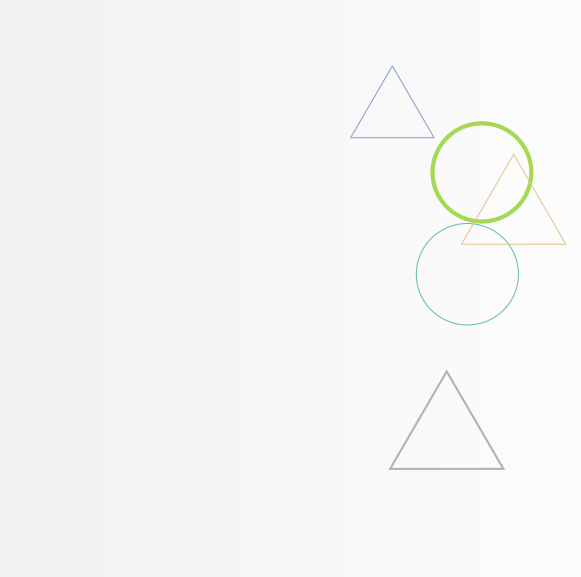[{"shape": "circle", "thickness": 0.5, "radius": 0.44, "center": [0.804, 0.524]}, {"shape": "triangle", "thickness": 0.5, "radius": 0.41, "center": [0.675, 0.802]}, {"shape": "circle", "thickness": 2, "radius": 0.42, "center": [0.829, 0.701]}, {"shape": "triangle", "thickness": 0.5, "radius": 0.52, "center": [0.884, 0.628]}, {"shape": "triangle", "thickness": 1, "radius": 0.56, "center": [0.769, 0.243]}]